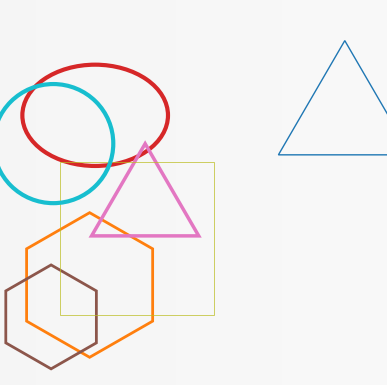[{"shape": "triangle", "thickness": 1, "radius": 0.99, "center": [0.89, 0.697]}, {"shape": "hexagon", "thickness": 2, "radius": 0.94, "center": [0.231, 0.26]}, {"shape": "oval", "thickness": 3, "radius": 0.94, "center": [0.246, 0.7]}, {"shape": "hexagon", "thickness": 2, "radius": 0.67, "center": [0.132, 0.177]}, {"shape": "triangle", "thickness": 2.5, "radius": 0.8, "center": [0.375, 0.467]}, {"shape": "square", "thickness": 0.5, "radius": 1.0, "center": [0.354, 0.381]}, {"shape": "circle", "thickness": 3, "radius": 0.77, "center": [0.138, 0.627]}]